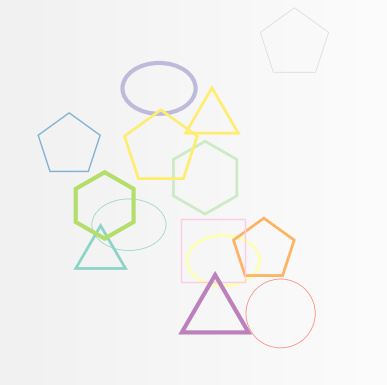[{"shape": "oval", "thickness": 0.5, "radius": 0.48, "center": [0.333, 0.416]}, {"shape": "triangle", "thickness": 2, "radius": 0.37, "center": [0.26, 0.34]}, {"shape": "oval", "thickness": 2, "radius": 0.47, "center": [0.576, 0.323]}, {"shape": "oval", "thickness": 3, "radius": 0.47, "center": [0.41, 0.77]}, {"shape": "circle", "thickness": 0.5, "radius": 0.45, "center": [0.724, 0.186]}, {"shape": "pentagon", "thickness": 1, "radius": 0.42, "center": [0.179, 0.623]}, {"shape": "pentagon", "thickness": 2, "radius": 0.41, "center": [0.681, 0.351]}, {"shape": "hexagon", "thickness": 3, "radius": 0.43, "center": [0.27, 0.466]}, {"shape": "square", "thickness": 1, "radius": 0.41, "center": [0.55, 0.349]}, {"shape": "pentagon", "thickness": 0.5, "radius": 0.46, "center": [0.76, 0.887]}, {"shape": "triangle", "thickness": 3, "radius": 0.5, "center": [0.555, 0.186]}, {"shape": "hexagon", "thickness": 2, "radius": 0.47, "center": [0.529, 0.539]}, {"shape": "triangle", "thickness": 2, "radius": 0.39, "center": [0.547, 0.693]}, {"shape": "pentagon", "thickness": 2, "radius": 0.49, "center": [0.415, 0.616]}]